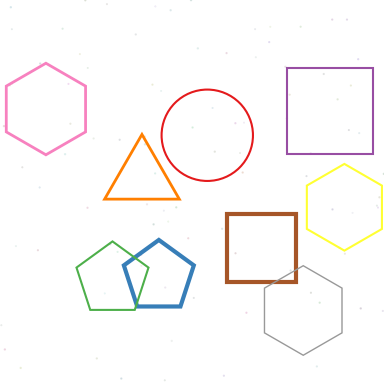[{"shape": "circle", "thickness": 1.5, "radius": 0.59, "center": [0.538, 0.649]}, {"shape": "pentagon", "thickness": 3, "radius": 0.48, "center": [0.413, 0.281]}, {"shape": "pentagon", "thickness": 1.5, "radius": 0.49, "center": [0.292, 0.275]}, {"shape": "square", "thickness": 1.5, "radius": 0.56, "center": [0.858, 0.71]}, {"shape": "triangle", "thickness": 2, "radius": 0.56, "center": [0.369, 0.539]}, {"shape": "hexagon", "thickness": 1.5, "radius": 0.56, "center": [0.895, 0.462]}, {"shape": "square", "thickness": 3, "radius": 0.45, "center": [0.679, 0.356]}, {"shape": "hexagon", "thickness": 2, "radius": 0.59, "center": [0.119, 0.717]}, {"shape": "hexagon", "thickness": 1, "radius": 0.58, "center": [0.788, 0.194]}]